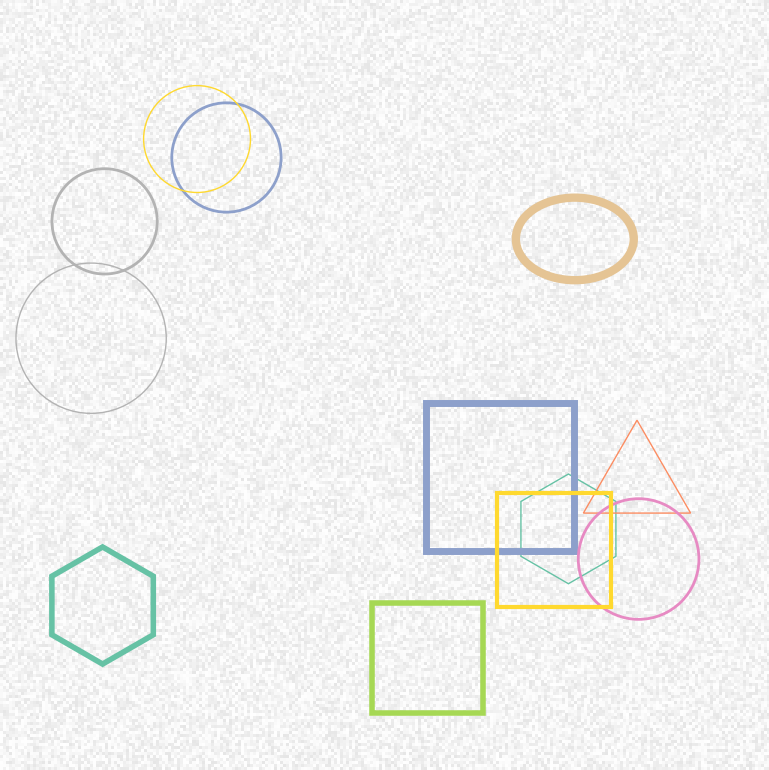[{"shape": "hexagon", "thickness": 0.5, "radius": 0.36, "center": [0.738, 0.313]}, {"shape": "hexagon", "thickness": 2, "radius": 0.38, "center": [0.133, 0.214]}, {"shape": "triangle", "thickness": 0.5, "radius": 0.4, "center": [0.827, 0.374]}, {"shape": "square", "thickness": 2.5, "radius": 0.48, "center": [0.649, 0.381]}, {"shape": "circle", "thickness": 1, "radius": 0.35, "center": [0.294, 0.795]}, {"shape": "circle", "thickness": 1, "radius": 0.39, "center": [0.829, 0.274]}, {"shape": "square", "thickness": 2, "radius": 0.36, "center": [0.555, 0.145]}, {"shape": "square", "thickness": 1.5, "radius": 0.37, "center": [0.72, 0.285]}, {"shape": "circle", "thickness": 0.5, "radius": 0.35, "center": [0.256, 0.819]}, {"shape": "oval", "thickness": 3, "radius": 0.38, "center": [0.747, 0.69]}, {"shape": "circle", "thickness": 0.5, "radius": 0.49, "center": [0.118, 0.561]}, {"shape": "circle", "thickness": 1, "radius": 0.34, "center": [0.136, 0.713]}]